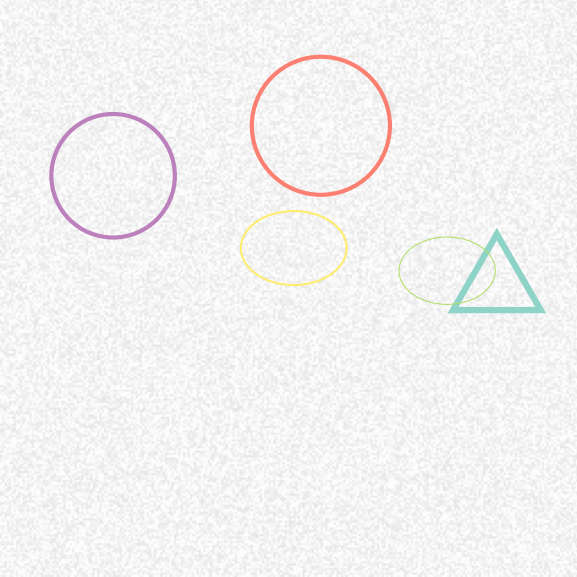[{"shape": "triangle", "thickness": 3, "radius": 0.44, "center": [0.86, 0.506]}, {"shape": "circle", "thickness": 2, "radius": 0.6, "center": [0.556, 0.781]}, {"shape": "oval", "thickness": 0.5, "radius": 0.42, "center": [0.774, 0.53]}, {"shape": "circle", "thickness": 2, "radius": 0.53, "center": [0.196, 0.695]}, {"shape": "oval", "thickness": 1, "radius": 0.46, "center": [0.509, 0.57]}]